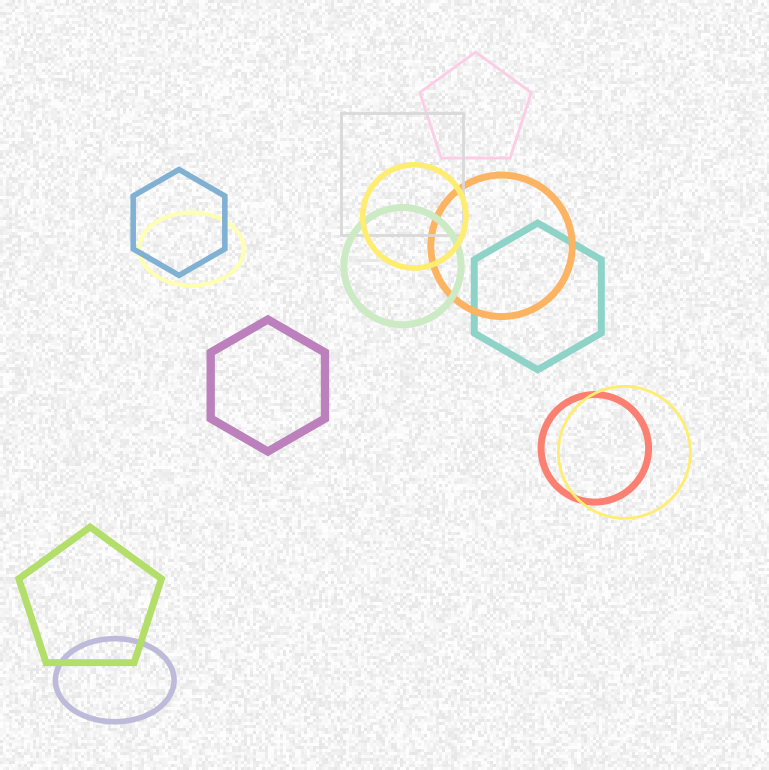[{"shape": "hexagon", "thickness": 2.5, "radius": 0.48, "center": [0.698, 0.615]}, {"shape": "oval", "thickness": 1.5, "radius": 0.34, "center": [0.249, 0.677]}, {"shape": "oval", "thickness": 2, "radius": 0.39, "center": [0.149, 0.117]}, {"shape": "circle", "thickness": 2.5, "radius": 0.35, "center": [0.773, 0.418]}, {"shape": "hexagon", "thickness": 2, "radius": 0.34, "center": [0.232, 0.711]}, {"shape": "circle", "thickness": 2.5, "radius": 0.46, "center": [0.651, 0.681]}, {"shape": "pentagon", "thickness": 2.5, "radius": 0.49, "center": [0.117, 0.218]}, {"shape": "pentagon", "thickness": 1, "radius": 0.38, "center": [0.618, 0.856]}, {"shape": "square", "thickness": 1, "radius": 0.4, "center": [0.522, 0.774]}, {"shape": "hexagon", "thickness": 3, "radius": 0.43, "center": [0.348, 0.499]}, {"shape": "circle", "thickness": 2.5, "radius": 0.38, "center": [0.523, 0.654]}, {"shape": "circle", "thickness": 2, "radius": 0.34, "center": [0.538, 0.719]}, {"shape": "circle", "thickness": 1, "radius": 0.43, "center": [0.811, 0.413]}]